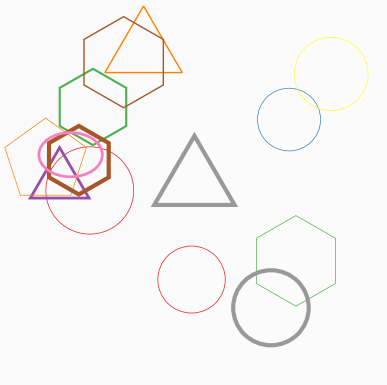[{"shape": "circle", "thickness": 0.5, "radius": 0.44, "center": [0.494, 0.274]}, {"shape": "circle", "thickness": 0.5, "radius": 0.57, "center": [0.232, 0.505]}, {"shape": "circle", "thickness": 0.5, "radius": 0.41, "center": [0.746, 0.689]}, {"shape": "hexagon", "thickness": 0.5, "radius": 0.59, "center": [0.764, 0.322]}, {"shape": "hexagon", "thickness": 1.5, "radius": 0.5, "center": [0.24, 0.722]}, {"shape": "triangle", "thickness": 2, "radius": 0.44, "center": [0.154, 0.529]}, {"shape": "triangle", "thickness": 1, "radius": 0.58, "center": [0.37, 0.869]}, {"shape": "pentagon", "thickness": 0.5, "radius": 0.55, "center": [0.118, 0.583]}, {"shape": "circle", "thickness": 0.5, "radius": 0.48, "center": [0.855, 0.808]}, {"shape": "hexagon", "thickness": 1, "radius": 0.59, "center": [0.319, 0.838]}, {"shape": "hexagon", "thickness": 3, "radius": 0.44, "center": [0.204, 0.584]}, {"shape": "oval", "thickness": 2, "radius": 0.41, "center": [0.182, 0.598]}, {"shape": "circle", "thickness": 3, "radius": 0.49, "center": [0.699, 0.201]}, {"shape": "triangle", "thickness": 3, "radius": 0.6, "center": [0.502, 0.528]}]